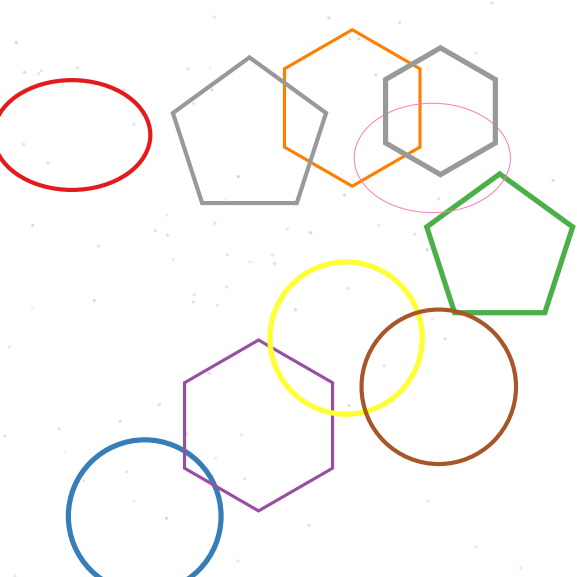[{"shape": "oval", "thickness": 2, "radius": 0.68, "center": [0.125, 0.765]}, {"shape": "circle", "thickness": 2.5, "radius": 0.66, "center": [0.251, 0.105]}, {"shape": "pentagon", "thickness": 2.5, "radius": 0.66, "center": [0.865, 0.565]}, {"shape": "hexagon", "thickness": 1.5, "radius": 0.74, "center": [0.448, 0.262]}, {"shape": "hexagon", "thickness": 1.5, "radius": 0.68, "center": [0.61, 0.812]}, {"shape": "circle", "thickness": 2.5, "radius": 0.66, "center": [0.599, 0.414]}, {"shape": "circle", "thickness": 2, "radius": 0.67, "center": [0.76, 0.329]}, {"shape": "oval", "thickness": 0.5, "radius": 0.68, "center": [0.749, 0.726]}, {"shape": "hexagon", "thickness": 2.5, "radius": 0.55, "center": [0.763, 0.807]}, {"shape": "pentagon", "thickness": 2, "radius": 0.7, "center": [0.432, 0.76]}]